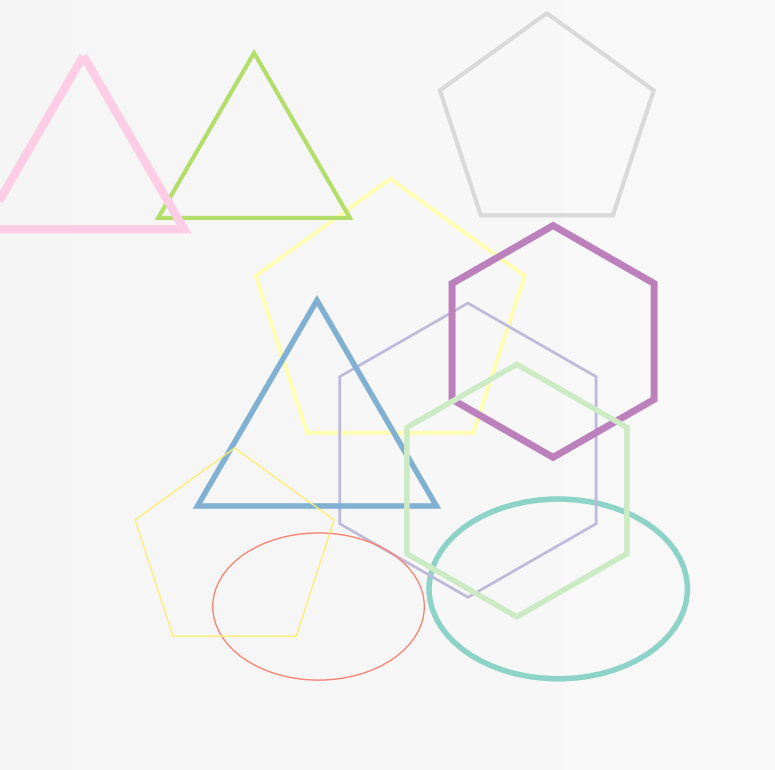[{"shape": "oval", "thickness": 2, "radius": 0.83, "center": [0.72, 0.235]}, {"shape": "pentagon", "thickness": 1.5, "radius": 0.91, "center": [0.504, 0.585]}, {"shape": "hexagon", "thickness": 1, "radius": 0.96, "center": [0.604, 0.415]}, {"shape": "oval", "thickness": 0.5, "radius": 0.68, "center": [0.411, 0.212]}, {"shape": "triangle", "thickness": 2, "radius": 0.89, "center": [0.409, 0.432]}, {"shape": "triangle", "thickness": 1.5, "radius": 0.71, "center": [0.328, 0.788]}, {"shape": "triangle", "thickness": 3, "radius": 0.75, "center": [0.108, 0.777]}, {"shape": "pentagon", "thickness": 1.5, "radius": 0.73, "center": [0.706, 0.838]}, {"shape": "hexagon", "thickness": 2.5, "radius": 0.75, "center": [0.714, 0.557]}, {"shape": "hexagon", "thickness": 2, "radius": 0.82, "center": [0.667, 0.363]}, {"shape": "pentagon", "thickness": 0.5, "radius": 0.68, "center": [0.303, 0.283]}]